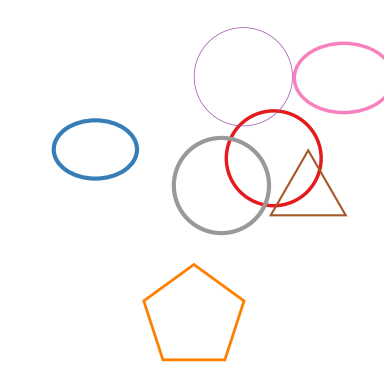[{"shape": "circle", "thickness": 2.5, "radius": 0.62, "center": [0.711, 0.589]}, {"shape": "oval", "thickness": 3, "radius": 0.54, "center": [0.248, 0.612]}, {"shape": "circle", "thickness": 0.5, "radius": 0.64, "center": [0.632, 0.801]}, {"shape": "pentagon", "thickness": 2, "radius": 0.68, "center": [0.504, 0.176]}, {"shape": "triangle", "thickness": 1.5, "radius": 0.56, "center": [0.801, 0.497]}, {"shape": "oval", "thickness": 2.5, "radius": 0.64, "center": [0.893, 0.798]}, {"shape": "circle", "thickness": 3, "radius": 0.62, "center": [0.575, 0.518]}]